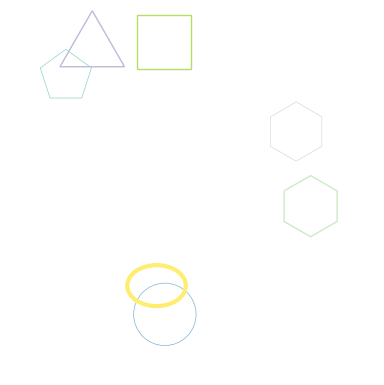[{"shape": "pentagon", "thickness": 0.5, "radius": 0.35, "center": [0.171, 0.802]}, {"shape": "triangle", "thickness": 1, "radius": 0.48, "center": [0.24, 0.875]}, {"shape": "circle", "thickness": 0.5, "radius": 0.41, "center": [0.428, 0.183]}, {"shape": "square", "thickness": 1, "radius": 0.35, "center": [0.426, 0.891]}, {"shape": "hexagon", "thickness": 0.5, "radius": 0.38, "center": [0.769, 0.658]}, {"shape": "hexagon", "thickness": 1, "radius": 0.4, "center": [0.807, 0.464]}, {"shape": "oval", "thickness": 3, "radius": 0.38, "center": [0.407, 0.258]}]